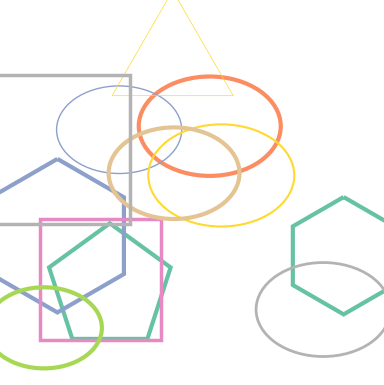[{"shape": "hexagon", "thickness": 3, "radius": 0.76, "center": [0.893, 0.336]}, {"shape": "pentagon", "thickness": 3, "radius": 0.83, "center": [0.285, 0.254]}, {"shape": "oval", "thickness": 3, "radius": 0.92, "center": [0.545, 0.672]}, {"shape": "hexagon", "thickness": 3, "radius": 1.0, "center": [0.149, 0.388]}, {"shape": "oval", "thickness": 1, "radius": 0.81, "center": [0.309, 0.663]}, {"shape": "square", "thickness": 2.5, "radius": 0.79, "center": [0.261, 0.274]}, {"shape": "oval", "thickness": 3, "radius": 0.75, "center": [0.114, 0.148]}, {"shape": "triangle", "thickness": 0.5, "radius": 0.91, "center": [0.448, 0.842]}, {"shape": "oval", "thickness": 1.5, "radius": 0.95, "center": [0.575, 0.544]}, {"shape": "oval", "thickness": 3, "radius": 0.85, "center": [0.452, 0.55]}, {"shape": "oval", "thickness": 2, "radius": 0.87, "center": [0.839, 0.196]}, {"shape": "square", "thickness": 2.5, "radius": 0.97, "center": [0.144, 0.611]}]